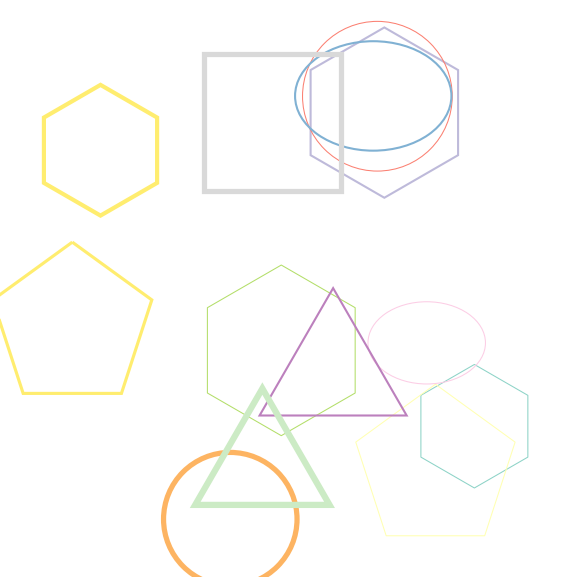[{"shape": "hexagon", "thickness": 0.5, "radius": 0.53, "center": [0.821, 0.261]}, {"shape": "pentagon", "thickness": 0.5, "radius": 0.73, "center": [0.754, 0.189]}, {"shape": "hexagon", "thickness": 1, "radius": 0.74, "center": [0.666, 0.804]}, {"shape": "circle", "thickness": 0.5, "radius": 0.65, "center": [0.653, 0.833]}, {"shape": "oval", "thickness": 1, "radius": 0.68, "center": [0.646, 0.833]}, {"shape": "circle", "thickness": 2.5, "radius": 0.58, "center": [0.399, 0.1]}, {"shape": "hexagon", "thickness": 0.5, "radius": 0.74, "center": [0.487, 0.392]}, {"shape": "oval", "thickness": 0.5, "radius": 0.51, "center": [0.739, 0.405]}, {"shape": "square", "thickness": 2.5, "radius": 0.59, "center": [0.472, 0.787]}, {"shape": "triangle", "thickness": 1, "radius": 0.74, "center": [0.577, 0.353]}, {"shape": "triangle", "thickness": 3, "radius": 0.67, "center": [0.454, 0.192]}, {"shape": "hexagon", "thickness": 2, "radius": 0.57, "center": [0.174, 0.739]}, {"shape": "pentagon", "thickness": 1.5, "radius": 0.72, "center": [0.125, 0.435]}]